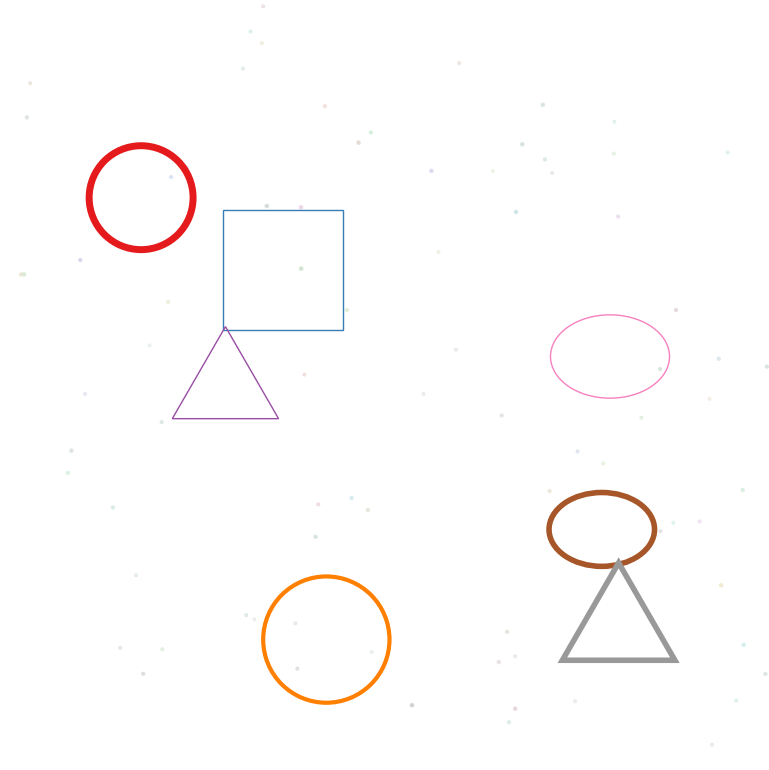[{"shape": "circle", "thickness": 2.5, "radius": 0.34, "center": [0.183, 0.743]}, {"shape": "square", "thickness": 0.5, "radius": 0.39, "center": [0.367, 0.649]}, {"shape": "triangle", "thickness": 0.5, "radius": 0.4, "center": [0.293, 0.496]}, {"shape": "circle", "thickness": 1.5, "radius": 0.41, "center": [0.424, 0.169]}, {"shape": "oval", "thickness": 2, "radius": 0.34, "center": [0.782, 0.312]}, {"shape": "oval", "thickness": 0.5, "radius": 0.39, "center": [0.792, 0.537]}, {"shape": "triangle", "thickness": 2, "radius": 0.42, "center": [0.803, 0.185]}]